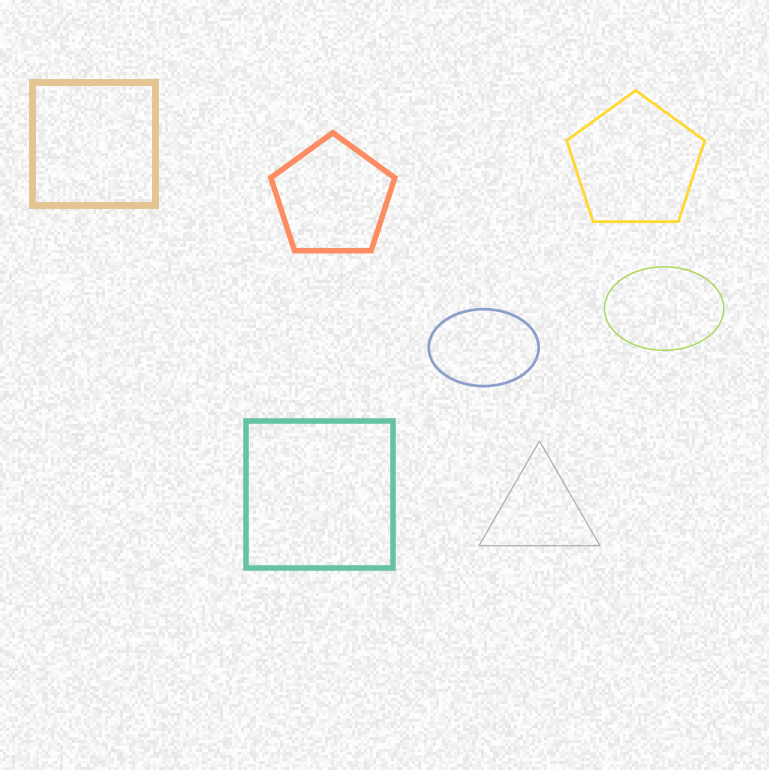[{"shape": "square", "thickness": 2, "radius": 0.48, "center": [0.414, 0.358]}, {"shape": "pentagon", "thickness": 2, "radius": 0.42, "center": [0.432, 0.743]}, {"shape": "oval", "thickness": 1, "radius": 0.36, "center": [0.628, 0.548]}, {"shape": "oval", "thickness": 0.5, "radius": 0.39, "center": [0.863, 0.599]}, {"shape": "pentagon", "thickness": 1, "radius": 0.47, "center": [0.826, 0.788]}, {"shape": "square", "thickness": 2.5, "radius": 0.4, "center": [0.121, 0.814]}, {"shape": "triangle", "thickness": 0.5, "radius": 0.45, "center": [0.701, 0.337]}]